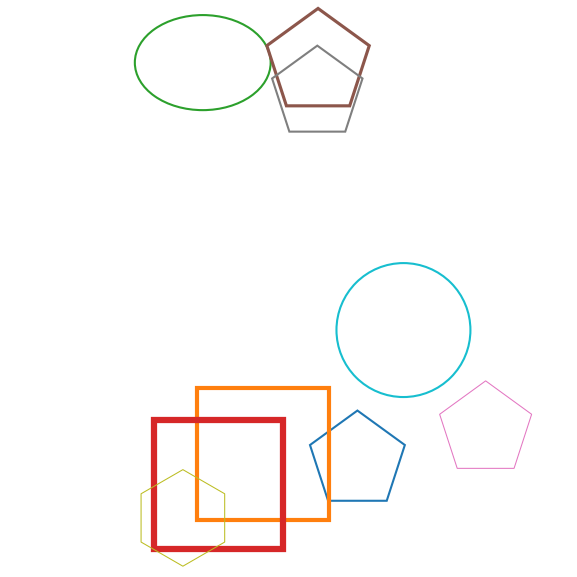[{"shape": "pentagon", "thickness": 1, "radius": 0.43, "center": [0.619, 0.202]}, {"shape": "square", "thickness": 2, "radius": 0.57, "center": [0.455, 0.213]}, {"shape": "oval", "thickness": 1, "radius": 0.59, "center": [0.351, 0.891]}, {"shape": "square", "thickness": 3, "radius": 0.56, "center": [0.379, 0.161]}, {"shape": "pentagon", "thickness": 1.5, "radius": 0.47, "center": [0.551, 0.891]}, {"shape": "pentagon", "thickness": 0.5, "radius": 0.42, "center": [0.841, 0.256]}, {"shape": "pentagon", "thickness": 1, "radius": 0.41, "center": [0.549, 0.838]}, {"shape": "hexagon", "thickness": 0.5, "radius": 0.42, "center": [0.317, 0.102]}, {"shape": "circle", "thickness": 1, "radius": 0.58, "center": [0.699, 0.428]}]